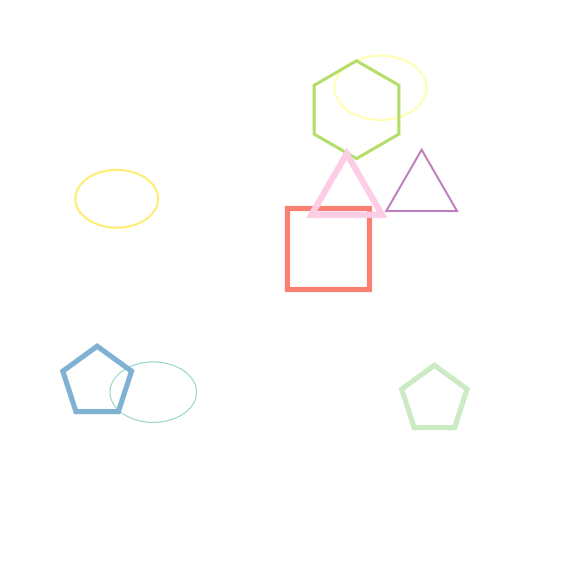[{"shape": "oval", "thickness": 0.5, "radius": 0.37, "center": [0.265, 0.32]}, {"shape": "oval", "thickness": 1, "radius": 0.4, "center": [0.659, 0.847]}, {"shape": "square", "thickness": 2.5, "radius": 0.35, "center": [0.568, 0.569]}, {"shape": "pentagon", "thickness": 2.5, "radius": 0.31, "center": [0.168, 0.337]}, {"shape": "hexagon", "thickness": 1.5, "radius": 0.42, "center": [0.617, 0.809]}, {"shape": "triangle", "thickness": 3, "radius": 0.35, "center": [0.6, 0.662]}, {"shape": "triangle", "thickness": 1, "radius": 0.35, "center": [0.73, 0.669]}, {"shape": "pentagon", "thickness": 2.5, "radius": 0.3, "center": [0.752, 0.307]}, {"shape": "oval", "thickness": 1, "radius": 0.36, "center": [0.202, 0.655]}]